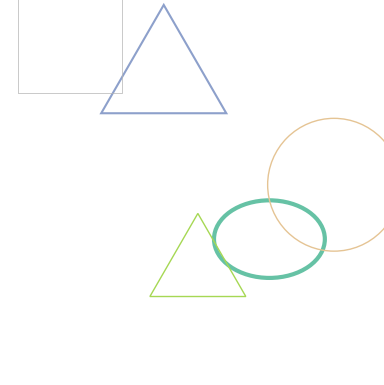[{"shape": "oval", "thickness": 3, "radius": 0.72, "center": [0.7, 0.379]}, {"shape": "triangle", "thickness": 1.5, "radius": 0.94, "center": [0.425, 0.8]}, {"shape": "triangle", "thickness": 1, "radius": 0.72, "center": [0.514, 0.302]}, {"shape": "circle", "thickness": 1, "radius": 0.86, "center": [0.868, 0.52]}, {"shape": "square", "thickness": 0.5, "radius": 0.68, "center": [0.182, 0.894]}]